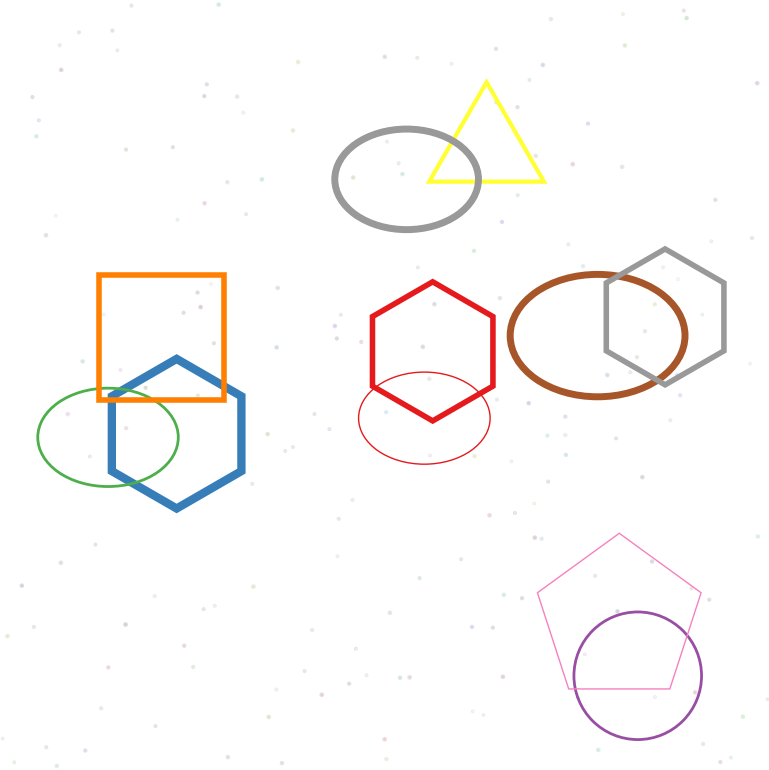[{"shape": "hexagon", "thickness": 2, "radius": 0.45, "center": [0.562, 0.544]}, {"shape": "oval", "thickness": 0.5, "radius": 0.43, "center": [0.551, 0.457]}, {"shape": "hexagon", "thickness": 3, "radius": 0.49, "center": [0.229, 0.437]}, {"shape": "oval", "thickness": 1, "radius": 0.46, "center": [0.14, 0.432]}, {"shape": "circle", "thickness": 1, "radius": 0.41, "center": [0.828, 0.122]}, {"shape": "square", "thickness": 2, "radius": 0.41, "center": [0.21, 0.562]}, {"shape": "triangle", "thickness": 1.5, "radius": 0.43, "center": [0.632, 0.807]}, {"shape": "oval", "thickness": 2.5, "radius": 0.57, "center": [0.776, 0.564]}, {"shape": "pentagon", "thickness": 0.5, "radius": 0.56, "center": [0.804, 0.196]}, {"shape": "hexagon", "thickness": 2, "radius": 0.44, "center": [0.864, 0.588]}, {"shape": "oval", "thickness": 2.5, "radius": 0.47, "center": [0.528, 0.767]}]